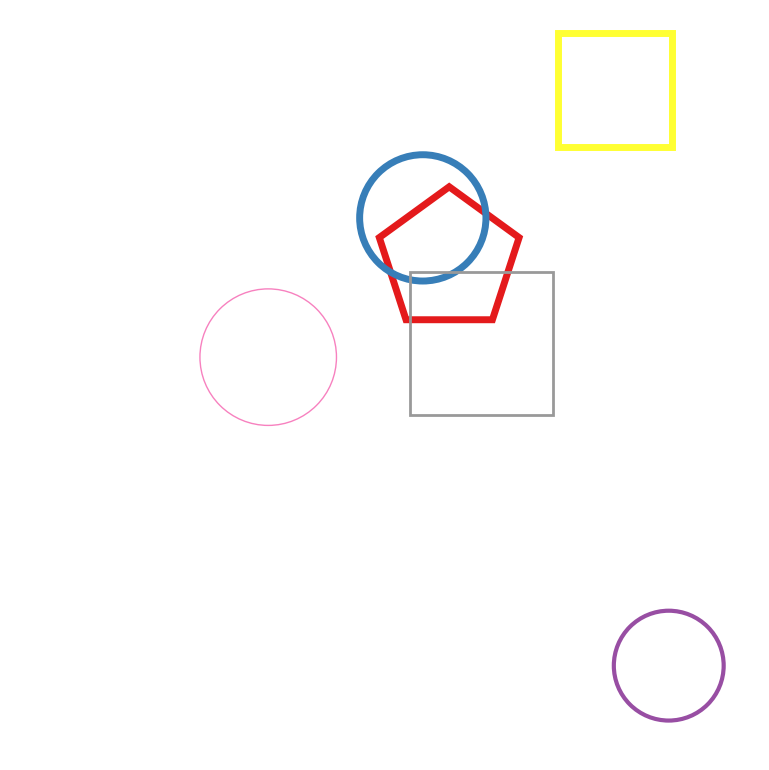[{"shape": "pentagon", "thickness": 2.5, "radius": 0.48, "center": [0.583, 0.662]}, {"shape": "circle", "thickness": 2.5, "radius": 0.41, "center": [0.549, 0.717]}, {"shape": "circle", "thickness": 1.5, "radius": 0.36, "center": [0.869, 0.136]}, {"shape": "square", "thickness": 2.5, "radius": 0.37, "center": [0.799, 0.883]}, {"shape": "circle", "thickness": 0.5, "radius": 0.44, "center": [0.348, 0.536]}, {"shape": "square", "thickness": 1, "radius": 0.46, "center": [0.625, 0.553]}]